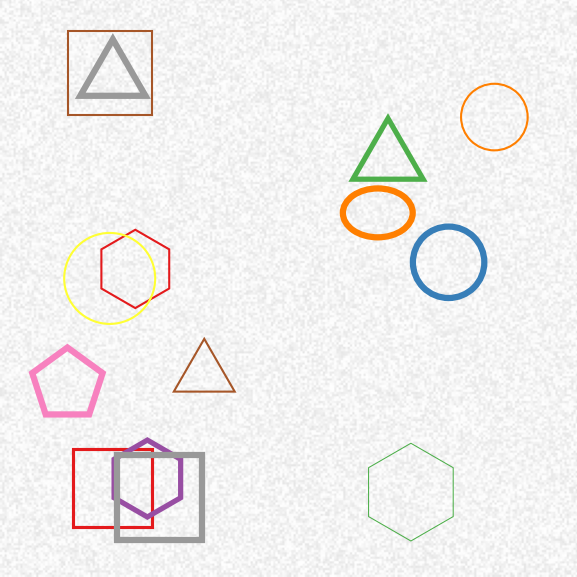[{"shape": "square", "thickness": 1.5, "radius": 0.34, "center": [0.195, 0.154]}, {"shape": "hexagon", "thickness": 1, "radius": 0.34, "center": [0.234, 0.533]}, {"shape": "circle", "thickness": 3, "radius": 0.31, "center": [0.777, 0.545]}, {"shape": "triangle", "thickness": 2.5, "radius": 0.35, "center": [0.672, 0.724]}, {"shape": "hexagon", "thickness": 0.5, "radius": 0.42, "center": [0.711, 0.147]}, {"shape": "hexagon", "thickness": 2.5, "radius": 0.33, "center": [0.255, 0.171]}, {"shape": "oval", "thickness": 3, "radius": 0.3, "center": [0.654, 0.63]}, {"shape": "circle", "thickness": 1, "radius": 0.29, "center": [0.856, 0.796]}, {"shape": "circle", "thickness": 1, "radius": 0.39, "center": [0.19, 0.517]}, {"shape": "square", "thickness": 1, "radius": 0.36, "center": [0.19, 0.872]}, {"shape": "triangle", "thickness": 1, "radius": 0.3, "center": [0.354, 0.351]}, {"shape": "pentagon", "thickness": 3, "radius": 0.32, "center": [0.117, 0.333]}, {"shape": "square", "thickness": 3, "radius": 0.36, "center": [0.276, 0.138]}, {"shape": "triangle", "thickness": 3, "radius": 0.33, "center": [0.195, 0.866]}]